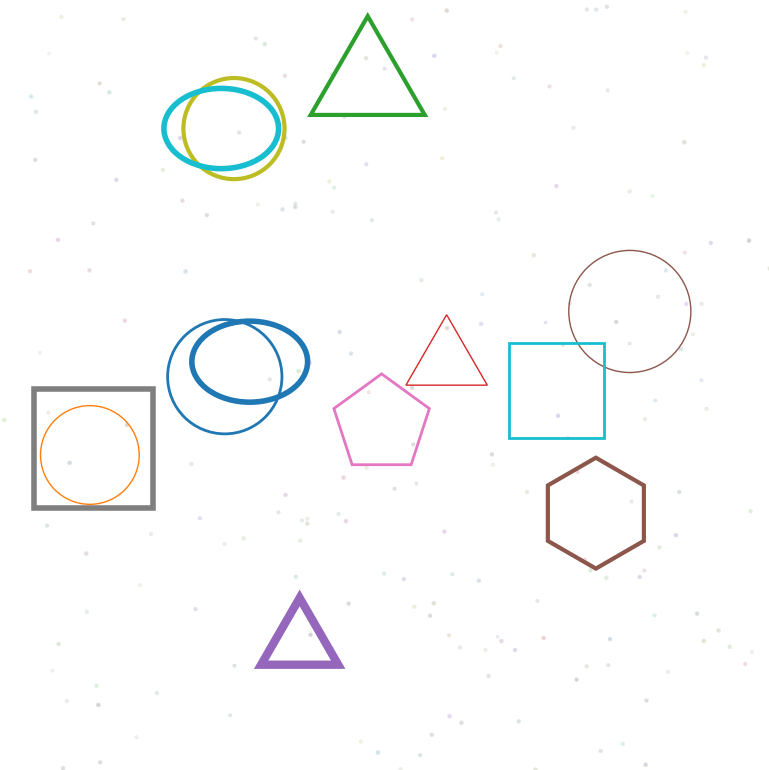[{"shape": "circle", "thickness": 1, "radius": 0.37, "center": [0.292, 0.511]}, {"shape": "oval", "thickness": 2, "radius": 0.38, "center": [0.324, 0.53]}, {"shape": "circle", "thickness": 0.5, "radius": 0.32, "center": [0.117, 0.409]}, {"shape": "triangle", "thickness": 1.5, "radius": 0.43, "center": [0.478, 0.894]}, {"shape": "triangle", "thickness": 0.5, "radius": 0.3, "center": [0.58, 0.53]}, {"shape": "triangle", "thickness": 3, "radius": 0.29, "center": [0.389, 0.166]}, {"shape": "circle", "thickness": 0.5, "radius": 0.4, "center": [0.818, 0.595]}, {"shape": "hexagon", "thickness": 1.5, "radius": 0.36, "center": [0.774, 0.334]}, {"shape": "pentagon", "thickness": 1, "radius": 0.33, "center": [0.496, 0.449]}, {"shape": "square", "thickness": 2, "radius": 0.39, "center": [0.121, 0.417]}, {"shape": "circle", "thickness": 1.5, "radius": 0.33, "center": [0.304, 0.833]}, {"shape": "square", "thickness": 1, "radius": 0.31, "center": [0.723, 0.493]}, {"shape": "oval", "thickness": 2, "radius": 0.37, "center": [0.287, 0.833]}]